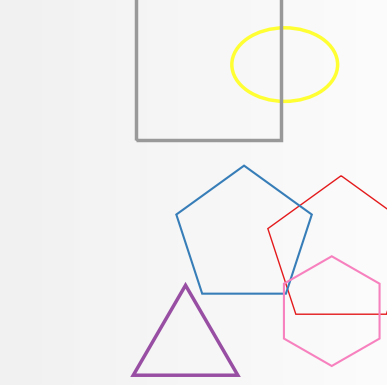[{"shape": "pentagon", "thickness": 1, "radius": 0.99, "center": [0.88, 0.345]}, {"shape": "pentagon", "thickness": 1.5, "radius": 0.92, "center": [0.63, 0.386]}, {"shape": "triangle", "thickness": 2.5, "radius": 0.78, "center": [0.479, 0.103]}, {"shape": "oval", "thickness": 2.5, "radius": 0.68, "center": [0.735, 0.832]}, {"shape": "hexagon", "thickness": 1.5, "radius": 0.71, "center": [0.856, 0.192]}, {"shape": "square", "thickness": 2.5, "radius": 0.94, "center": [0.538, 0.824]}]